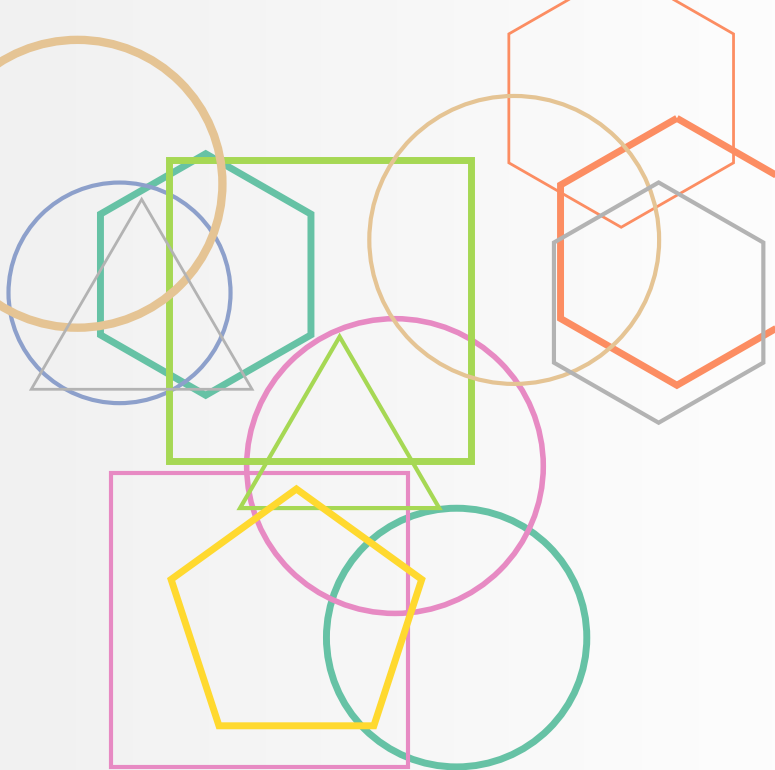[{"shape": "hexagon", "thickness": 2.5, "radius": 0.78, "center": [0.265, 0.644]}, {"shape": "circle", "thickness": 2.5, "radius": 0.84, "center": [0.589, 0.172]}, {"shape": "hexagon", "thickness": 2.5, "radius": 0.87, "center": [0.873, 0.673]}, {"shape": "hexagon", "thickness": 1, "radius": 0.84, "center": [0.802, 0.872]}, {"shape": "circle", "thickness": 1.5, "radius": 0.72, "center": [0.154, 0.62]}, {"shape": "circle", "thickness": 2, "radius": 0.96, "center": [0.51, 0.395]}, {"shape": "square", "thickness": 1.5, "radius": 0.96, "center": [0.335, 0.194]}, {"shape": "square", "thickness": 2.5, "radius": 0.98, "center": [0.413, 0.597]}, {"shape": "triangle", "thickness": 1.5, "radius": 0.74, "center": [0.438, 0.414]}, {"shape": "pentagon", "thickness": 2.5, "radius": 0.85, "center": [0.382, 0.195]}, {"shape": "circle", "thickness": 1.5, "radius": 0.93, "center": [0.663, 0.688]}, {"shape": "circle", "thickness": 3, "radius": 0.93, "center": [0.1, 0.761]}, {"shape": "hexagon", "thickness": 1.5, "radius": 0.78, "center": [0.85, 0.607]}, {"shape": "triangle", "thickness": 1, "radius": 0.82, "center": [0.183, 0.577]}]